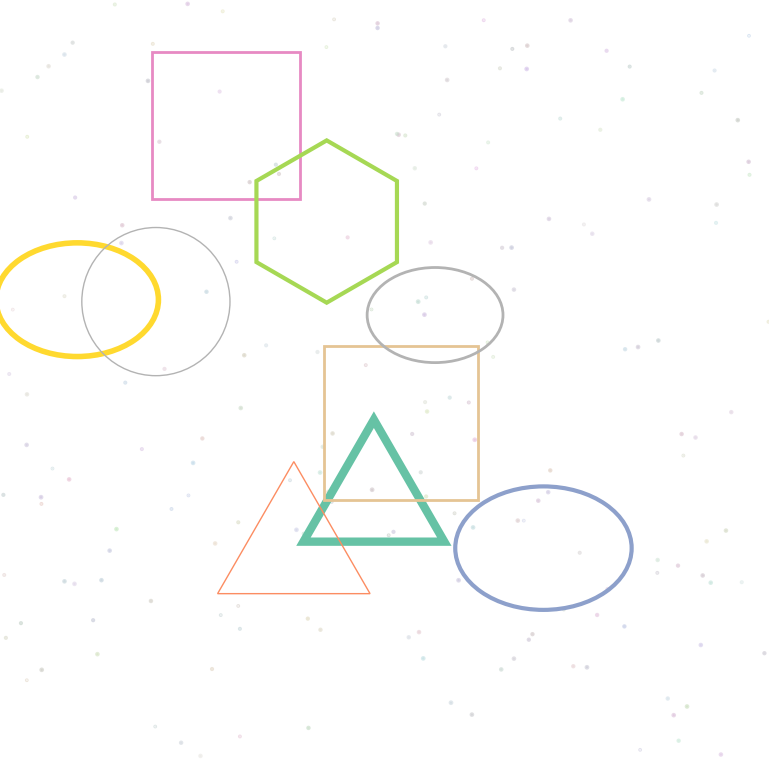[{"shape": "triangle", "thickness": 3, "radius": 0.53, "center": [0.486, 0.349]}, {"shape": "triangle", "thickness": 0.5, "radius": 0.57, "center": [0.382, 0.286]}, {"shape": "oval", "thickness": 1.5, "radius": 0.57, "center": [0.706, 0.288]}, {"shape": "square", "thickness": 1, "radius": 0.48, "center": [0.293, 0.837]}, {"shape": "hexagon", "thickness": 1.5, "radius": 0.53, "center": [0.424, 0.712]}, {"shape": "oval", "thickness": 2, "radius": 0.53, "center": [0.1, 0.611]}, {"shape": "square", "thickness": 1, "radius": 0.5, "center": [0.52, 0.451]}, {"shape": "circle", "thickness": 0.5, "radius": 0.48, "center": [0.202, 0.608]}, {"shape": "oval", "thickness": 1, "radius": 0.44, "center": [0.565, 0.591]}]